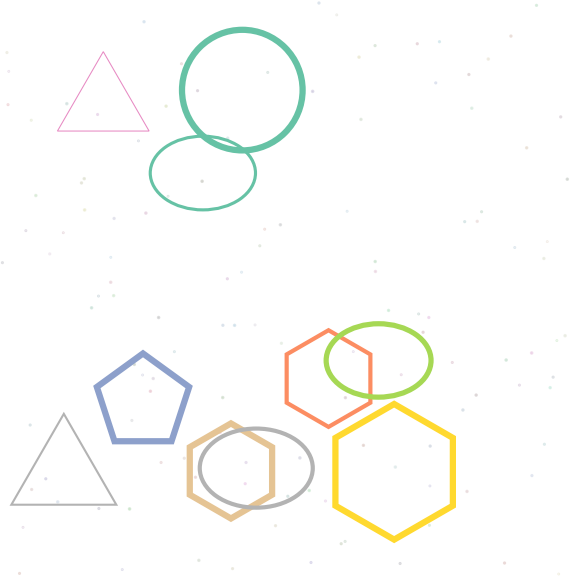[{"shape": "circle", "thickness": 3, "radius": 0.52, "center": [0.42, 0.843]}, {"shape": "oval", "thickness": 1.5, "radius": 0.46, "center": [0.351, 0.7]}, {"shape": "hexagon", "thickness": 2, "radius": 0.42, "center": [0.569, 0.344]}, {"shape": "pentagon", "thickness": 3, "radius": 0.42, "center": [0.248, 0.303]}, {"shape": "triangle", "thickness": 0.5, "radius": 0.46, "center": [0.179, 0.818]}, {"shape": "oval", "thickness": 2.5, "radius": 0.45, "center": [0.656, 0.375]}, {"shape": "hexagon", "thickness": 3, "radius": 0.59, "center": [0.683, 0.182]}, {"shape": "hexagon", "thickness": 3, "radius": 0.41, "center": [0.4, 0.184]}, {"shape": "oval", "thickness": 2, "radius": 0.49, "center": [0.444, 0.189]}, {"shape": "triangle", "thickness": 1, "radius": 0.52, "center": [0.111, 0.178]}]